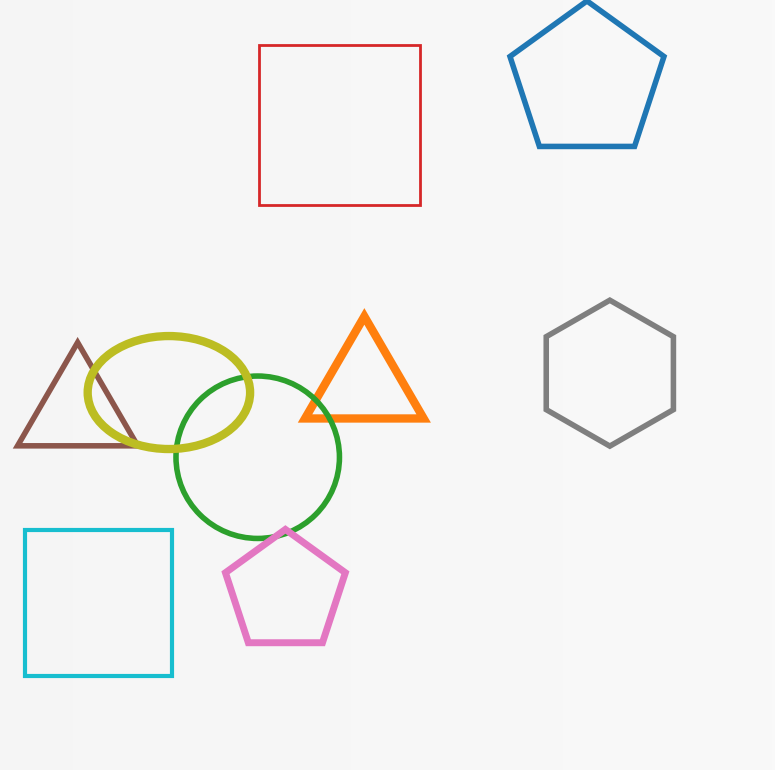[{"shape": "pentagon", "thickness": 2, "radius": 0.52, "center": [0.757, 0.894]}, {"shape": "triangle", "thickness": 3, "radius": 0.44, "center": [0.47, 0.501]}, {"shape": "circle", "thickness": 2, "radius": 0.53, "center": [0.333, 0.406]}, {"shape": "square", "thickness": 1, "radius": 0.52, "center": [0.437, 0.838]}, {"shape": "triangle", "thickness": 2, "radius": 0.45, "center": [0.1, 0.466]}, {"shape": "pentagon", "thickness": 2.5, "radius": 0.41, "center": [0.368, 0.231]}, {"shape": "hexagon", "thickness": 2, "radius": 0.47, "center": [0.787, 0.515]}, {"shape": "oval", "thickness": 3, "radius": 0.52, "center": [0.218, 0.49]}, {"shape": "square", "thickness": 1.5, "radius": 0.47, "center": [0.127, 0.217]}]